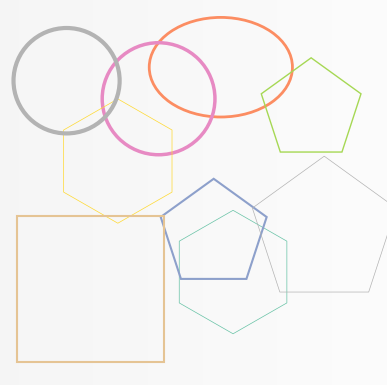[{"shape": "hexagon", "thickness": 0.5, "radius": 0.8, "center": [0.601, 0.293]}, {"shape": "oval", "thickness": 2, "radius": 0.92, "center": [0.57, 0.825]}, {"shape": "pentagon", "thickness": 1.5, "radius": 0.72, "center": [0.551, 0.392]}, {"shape": "circle", "thickness": 2.5, "radius": 0.73, "center": [0.409, 0.744]}, {"shape": "pentagon", "thickness": 1, "radius": 0.68, "center": [0.803, 0.715]}, {"shape": "hexagon", "thickness": 0.5, "radius": 0.81, "center": [0.304, 0.582]}, {"shape": "square", "thickness": 1.5, "radius": 0.95, "center": [0.234, 0.249]}, {"shape": "circle", "thickness": 3, "radius": 0.68, "center": [0.172, 0.79]}, {"shape": "pentagon", "thickness": 0.5, "radius": 0.98, "center": [0.837, 0.399]}]